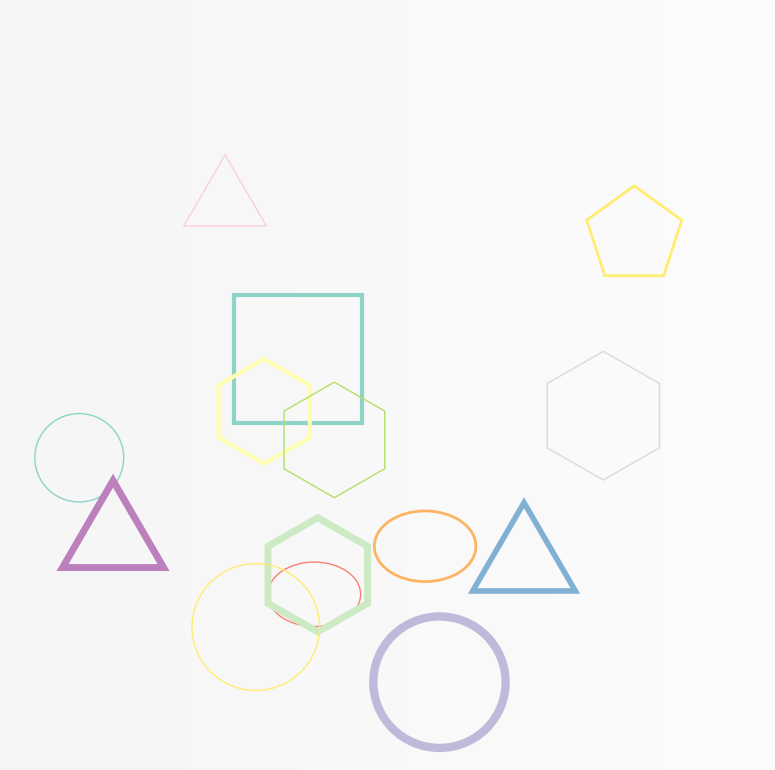[{"shape": "circle", "thickness": 0.5, "radius": 0.29, "center": [0.102, 0.406]}, {"shape": "square", "thickness": 1.5, "radius": 0.42, "center": [0.384, 0.534]}, {"shape": "hexagon", "thickness": 1.5, "radius": 0.34, "center": [0.341, 0.466]}, {"shape": "circle", "thickness": 3, "radius": 0.43, "center": [0.567, 0.114]}, {"shape": "oval", "thickness": 0.5, "radius": 0.3, "center": [0.405, 0.228]}, {"shape": "triangle", "thickness": 2, "radius": 0.38, "center": [0.676, 0.271]}, {"shape": "oval", "thickness": 1, "radius": 0.33, "center": [0.549, 0.291]}, {"shape": "hexagon", "thickness": 0.5, "radius": 0.37, "center": [0.431, 0.429]}, {"shape": "triangle", "thickness": 0.5, "radius": 0.31, "center": [0.29, 0.737]}, {"shape": "hexagon", "thickness": 0.5, "radius": 0.42, "center": [0.779, 0.46]}, {"shape": "triangle", "thickness": 2.5, "radius": 0.38, "center": [0.146, 0.301]}, {"shape": "hexagon", "thickness": 2.5, "radius": 0.37, "center": [0.41, 0.253]}, {"shape": "circle", "thickness": 0.5, "radius": 0.41, "center": [0.33, 0.186]}, {"shape": "pentagon", "thickness": 1, "radius": 0.32, "center": [0.818, 0.694]}]